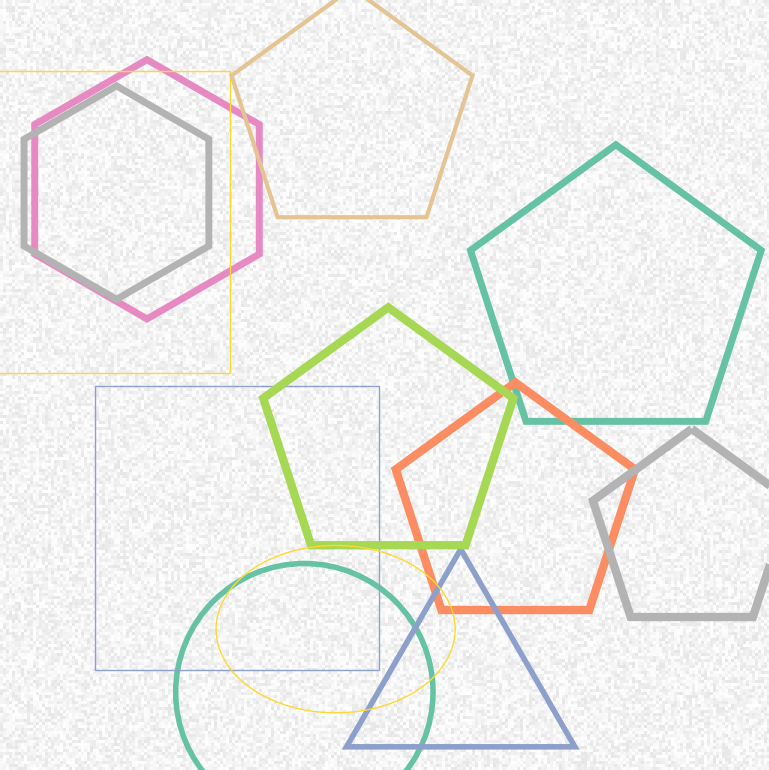[{"shape": "pentagon", "thickness": 2.5, "radius": 0.99, "center": [0.8, 0.613]}, {"shape": "circle", "thickness": 2, "radius": 0.84, "center": [0.395, 0.101]}, {"shape": "pentagon", "thickness": 3, "radius": 0.82, "center": [0.669, 0.34]}, {"shape": "triangle", "thickness": 2, "radius": 0.86, "center": [0.598, 0.116]}, {"shape": "square", "thickness": 0.5, "radius": 0.92, "center": [0.307, 0.314]}, {"shape": "hexagon", "thickness": 2.5, "radius": 0.84, "center": [0.191, 0.754]}, {"shape": "pentagon", "thickness": 3, "radius": 0.85, "center": [0.504, 0.43]}, {"shape": "square", "thickness": 0.5, "radius": 0.98, "center": [0.103, 0.712]}, {"shape": "oval", "thickness": 0.5, "radius": 0.78, "center": [0.436, 0.183]}, {"shape": "pentagon", "thickness": 1.5, "radius": 0.82, "center": [0.457, 0.851]}, {"shape": "hexagon", "thickness": 2.5, "radius": 0.69, "center": [0.151, 0.75]}, {"shape": "pentagon", "thickness": 3, "radius": 0.68, "center": [0.898, 0.308]}]